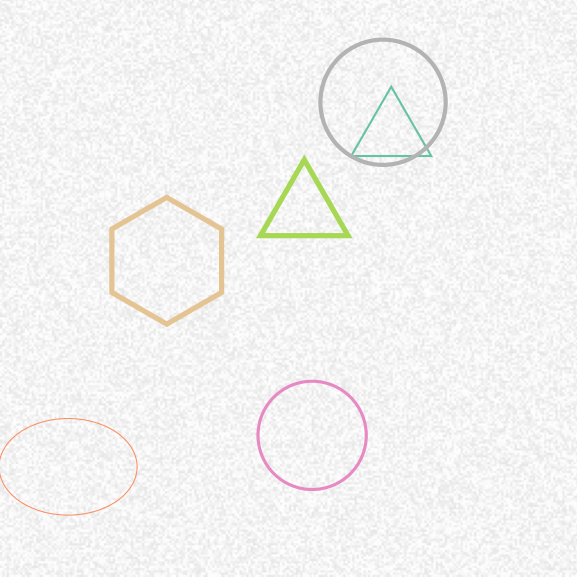[{"shape": "triangle", "thickness": 1, "radius": 0.4, "center": [0.677, 0.769]}, {"shape": "oval", "thickness": 0.5, "radius": 0.6, "center": [0.118, 0.191]}, {"shape": "circle", "thickness": 1.5, "radius": 0.47, "center": [0.54, 0.245]}, {"shape": "triangle", "thickness": 2.5, "radius": 0.44, "center": [0.527, 0.635]}, {"shape": "hexagon", "thickness": 2.5, "radius": 0.55, "center": [0.289, 0.548]}, {"shape": "circle", "thickness": 2, "radius": 0.54, "center": [0.663, 0.822]}]